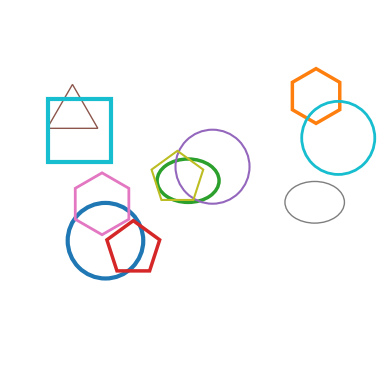[{"shape": "circle", "thickness": 3, "radius": 0.49, "center": [0.274, 0.375]}, {"shape": "hexagon", "thickness": 2.5, "radius": 0.36, "center": [0.821, 0.751]}, {"shape": "oval", "thickness": 2.5, "radius": 0.4, "center": [0.489, 0.531]}, {"shape": "pentagon", "thickness": 2.5, "radius": 0.36, "center": [0.346, 0.355]}, {"shape": "circle", "thickness": 1.5, "radius": 0.48, "center": [0.552, 0.567]}, {"shape": "triangle", "thickness": 1, "radius": 0.38, "center": [0.188, 0.705]}, {"shape": "hexagon", "thickness": 2, "radius": 0.4, "center": [0.265, 0.471]}, {"shape": "oval", "thickness": 1, "radius": 0.39, "center": [0.817, 0.475]}, {"shape": "pentagon", "thickness": 1.5, "radius": 0.35, "center": [0.461, 0.538]}, {"shape": "circle", "thickness": 2, "radius": 0.47, "center": [0.879, 0.642]}, {"shape": "square", "thickness": 3, "radius": 0.41, "center": [0.207, 0.661]}]